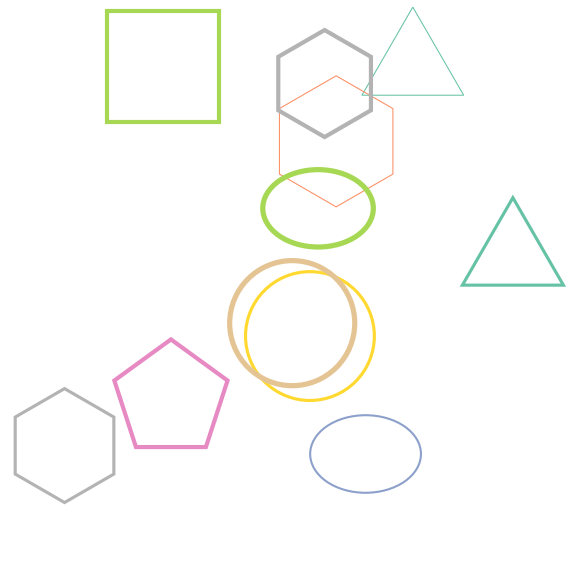[{"shape": "triangle", "thickness": 1.5, "radius": 0.5, "center": [0.888, 0.556]}, {"shape": "triangle", "thickness": 0.5, "radius": 0.51, "center": [0.715, 0.885]}, {"shape": "hexagon", "thickness": 0.5, "radius": 0.57, "center": [0.582, 0.754]}, {"shape": "oval", "thickness": 1, "radius": 0.48, "center": [0.633, 0.213]}, {"shape": "pentagon", "thickness": 2, "radius": 0.52, "center": [0.296, 0.308]}, {"shape": "square", "thickness": 2, "radius": 0.48, "center": [0.282, 0.884]}, {"shape": "oval", "thickness": 2.5, "radius": 0.48, "center": [0.551, 0.638]}, {"shape": "circle", "thickness": 1.5, "radius": 0.56, "center": [0.537, 0.417]}, {"shape": "circle", "thickness": 2.5, "radius": 0.54, "center": [0.506, 0.44]}, {"shape": "hexagon", "thickness": 2, "radius": 0.46, "center": [0.562, 0.854]}, {"shape": "hexagon", "thickness": 1.5, "radius": 0.49, "center": [0.112, 0.228]}]